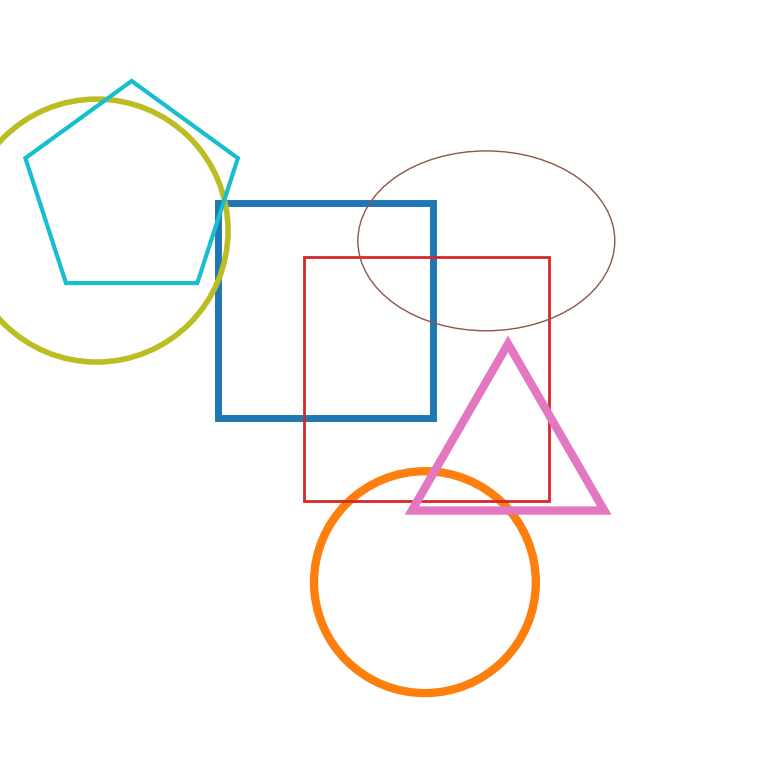[{"shape": "square", "thickness": 2.5, "radius": 0.7, "center": [0.423, 0.597]}, {"shape": "circle", "thickness": 3, "radius": 0.72, "center": [0.552, 0.244]}, {"shape": "square", "thickness": 1, "radius": 0.79, "center": [0.554, 0.507]}, {"shape": "oval", "thickness": 0.5, "radius": 0.83, "center": [0.632, 0.687]}, {"shape": "triangle", "thickness": 3, "radius": 0.72, "center": [0.66, 0.409]}, {"shape": "circle", "thickness": 2, "radius": 0.85, "center": [0.125, 0.701]}, {"shape": "pentagon", "thickness": 1.5, "radius": 0.73, "center": [0.171, 0.75]}]